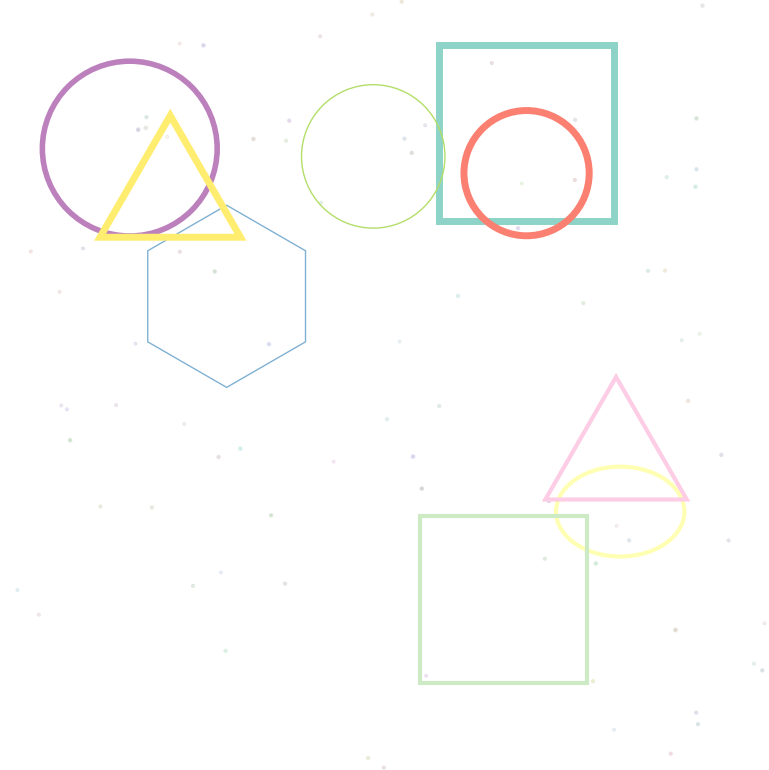[{"shape": "square", "thickness": 2.5, "radius": 0.57, "center": [0.684, 0.828]}, {"shape": "oval", "thickness": 1.5, "radius": 0.42, "center": [0.806, 0.336]}, {"shape": "circle", "thickness": 2.5, "radius": 0.41, "center": [0.684, 0.775]}, {"shape": "hexagon", "thickness": 0.5, "radius": 0.59, "center": [0.294, 0.615]}, {"shape": "circle", "thickness": 0.5, "radius": 0.47, "center": [0.485, 0.797]}, {"shape": "triangle", "thickness": 1.5, "radius": 0.53, "center": [0.8, 0.404]}, {"shape": "circle", "thickness": 2, "radius": 0.57, "center": [0.169, 0.807]}, {"shape": "square", "thickness": 1.5, "radius": 0.54, "center": [0.654, 0.221]}, {"shape": "triangle", "thickness": 2.5, "radius": 0.53, "center": [0.221, 0.745]}]